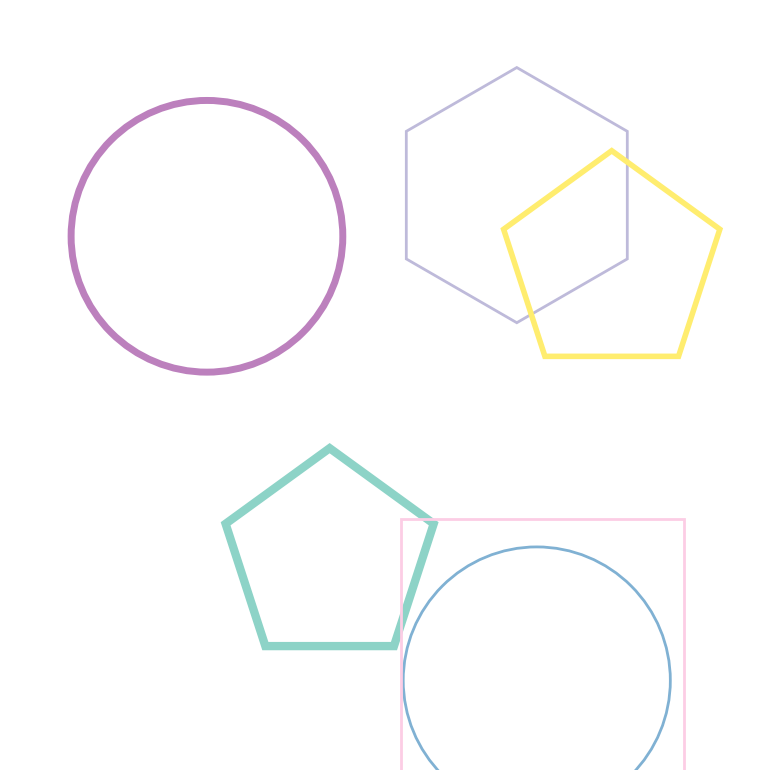[{"shape": "pentagon", "thickness": 3, "radius": 0.71, "center": [0.428, 0.276]}, {"shape": "hexagon", "thickness": 1, "radius": 0.83, "center": [0.671, 0.747]}, {"shape": "circle", "thickness": 1, "radius": 0.87, "center": [0.697, 0.116]}, {"shape": "square", "thickness": 1, "radius": 0.92, "center": [0.704, 0.142]}, {"shape": "circle", "thickness": 2.5, "radius": 0.88, "center": [0.269, 0.693]}, {"shape": "pentagon", "thickness": 2, "radius": 0.74, "center": [0.794, 0.657]}]